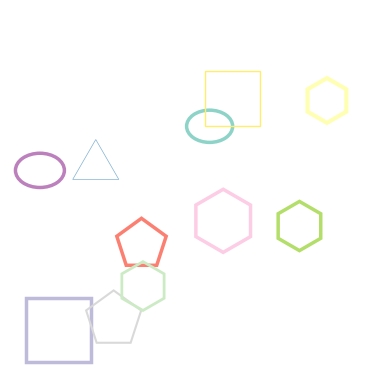[{"shape": "oval", "thickness": 2.5, "radius": 0.3, "center": [0.544, 0.672]}, {"shape": "hexagon", "thickness": 3, "radius": 0.29, "center": [0.849, 0.739]}, {"shape": "square", "thickness": 2.5, "radius": 0.42, "center": [0.151, 0.143]}, {"shape": "pentagon", "thickness": 2.5, "radius": 0.34, "center": [0.367, 0.365]}, {"shape": "triangle", "thickness": 0.5, "radius": 0.35, "center": [0.249, 0.568]}, {"shape": "hexagon", "thickness": 2.5, "radius": 0.32, "center": [0.778, 0.413]}, {"shape": "hexagon", "thickness": 2.5, "radius": 0.41, "center": [0.58, 0.426]}, {"shape": "pentagon", "thickness": 1.5, "radius": 0.38, "center": [0.295, 0.171]}, {"shape": "oval", "thickness": 2.5, "radius": 0.32, "center": [0.104, 0.557]}, {"shape": "hexagon", "thickness": 2, "radius": 0.32, "center": [0.371, 0.257]}, {"shape": "square", "thickness": 1, "radius": 0.36, "center": [0.605, 0.744]}]